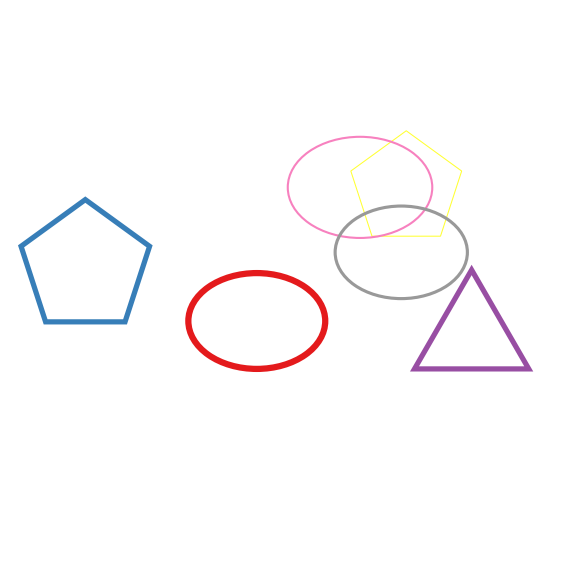[{"shape": "oval", "thickness": 3, "radius": 0.59, "center": [0.445, 0.443]}, {"shape": "pentagon", "thickness": 2.5, "radius": 0.58, "center": [0.148, 0.536]}, {"shape": "triangle", "thickness": 2.5, "radius": 0.57, "center": [0.817, 0.417]}, {"shape": "pentagon", "thickness": 0.5, "radius": 0.5, "center": [0.703, 0.672]}, {"shape": "oval", "thickness": 1, "radius": 0.63, "center": [0.623, 0.675]}, {"shape": "oval", "thickness": 1.5, "radius": 0.57, "center": [0.695, 0.562]}]